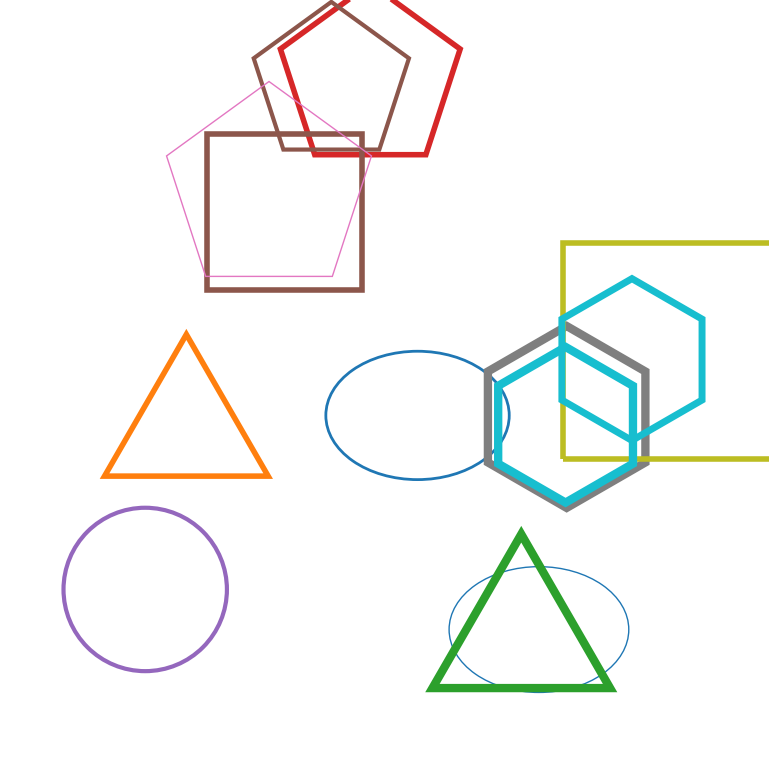[{"shape": "oval", "thickness": 0.5, "radius": 0.58, "center": [0.7, 0.182]}, {"shape": "oval", "thickness": 1, "radius": 0.6, "center": [0.542, 0.46]}, {"shape": "triangle", "thickness": 2, "radius": 0.61, "center": [0.242, 0.443]}, {"shape": "triangle", "thickness": 3, "radius": 0.67, "center": [0.677, 0.173]}, {"shape": "pentagon", "thickness": 2, "radius": 0.61, "center": [0.481, 0.898]}, {"shape": "circle", "thickness": 1.5, "radius": 0.53, "center": [0.189, 0.234]}, {"shape": "pentagon", "thickness": 1.5, "radius": 0.53, "center": [0.43, 0.892]}, {"shape": "square", "thickness": 2, "radius": 0.51, "center": [0.369, 0.724]}, {"shape": "pentagon", "thickness": 0.5, "radius": 0.7, "center": [0.349, 0.754]}, {"shape": "hexagon", "thickness": 3, "radius": 0.59, "center": [0.736, 0.458]}, {"shape": "square", "thickness": 2, "radius": 0.7, "center": [0.872, 0.544]}, {"shape": "hexagon", "thickness": 2.5, "radius": 0.53, "center": [0.821, 0.533]}, {"shape": "hexagon", "thickness": 3, "radius": 0.51, "center": [0.735, 0.448]}]